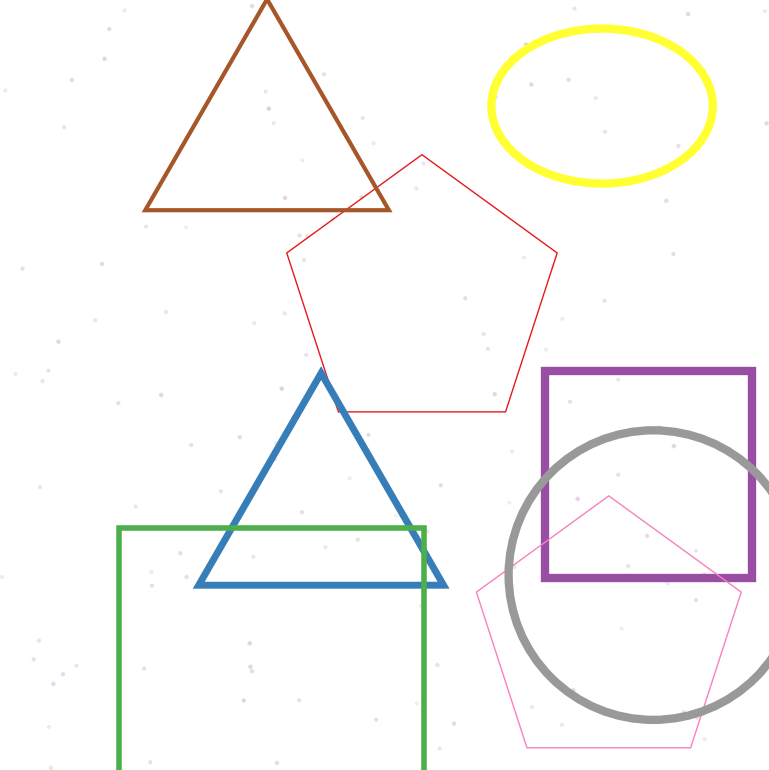[{"shape": "pentagon", "thickness": 0.5, "radius": 0.92, "center": [0.548, 0.614]}, {"shape": "triangle", "thickness": 2.5, "radius": 0.92, "center": [0.417, 0.332]}, {"shape": "square", "thickness": 2, "radius": 0.99, "center": [0.353, 0.117]}, {"shape": "square", "thickness": 3, "radius": 0.67, "center": [0.842, 0.383]}, {"shape": "oval", "thickness": 3, "radius": 0.72, "center": [0.782, 0.862]}, {"shape": "triangle", "thickness": 1.5, "radius": 0.91, "center": [0.347, 0.818]}, {"shape": "pentagon", "thickness": 0.5, "radius": 0.9, "center": [0.791, 0.175]}, {"shape": "circle", "thickness": 3, "radius": 0.94, "center": [0.849, 0.253]}]